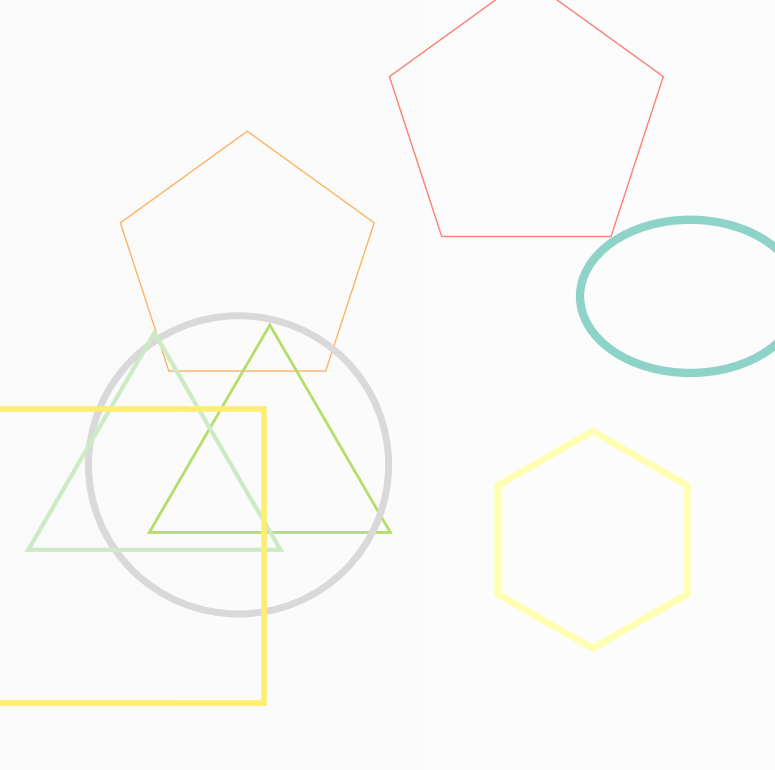[{"shape": "oval", "thickness": 3, "radius": 0.71, "center": [0.891, 0.615]}, {"shape": "hexagon", "thickness": 2.5, "radius": 0.71, "center": [0.765, 0.299]}, {"shape": "pentagon", "thickness": 0.5, "radius": 0.93, "center": [0.679, 0.843]}, {"shape": "pentagon", "thickness": 0.5, "radius": 0.86, "center": [0.319, 0.657]}, {"shape": "triangle", "thickness": 1, "radius": 0.9, "center": [0.348, 0.398]}, {"shape": "circle", "thickness": 2.5, "radius": 0.97, "center": [0.308, 0.396]}, {"shape": "triangle", "thickness": 1.5, "radius": 0.94, "center": [0.199, 0.38]}, {"shape": "square", "thickness": 2, "radius": 0.95, "center": [0.149, 0.278]}]